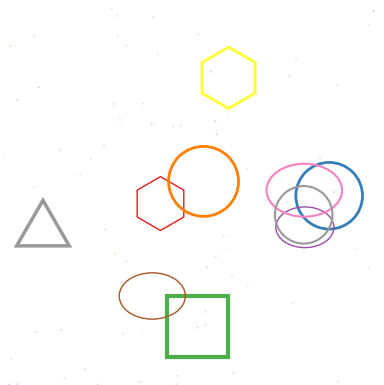[{"shape": "hexagon", "thickness": 1, "radius": 0.35, "center": [0.417, 0.471]}, {"shape": "circle", "thickness": 2, "radius": 0.43, "center": [0.855, 0.492]}, {"shape": "square", "thickness": 3, "radius": 0.4, "center": [0.513, 0.151]}, {"shape": "oval", "thickness": 1, "radius": 0.38, "center": [0.792, 0.41]}, {"shape": "circle", "thickness": 2, "radius": 0.45, "center": [0.529, 0.529]}, {"shape": "hexagon", "thickness": 2, "radius": 0.4, "center": [0.594, 0.798]}, {"shape": "oval", "thickness": 1, "radius": 0.43, "center": [0.396, 0.231]}, {"shape": "oval", "thickness": 1.5, "radius": 0.49, "center": [0.79, 0.506]}, {"shape": "triangle", "thickness": 2.5, "radius": 0.39, "center": [0.112, 0.401]}, {"shape": "circle", "thickness": 1.5, "radius": 0.37, "center": [0.789, 0.442]}]